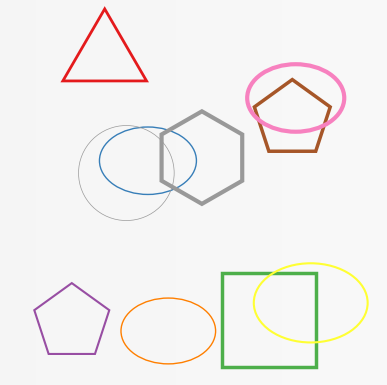[{"shape": "triangle", "thickness": 2, "radius": 0.62, "center": [0.27, 0.852]}, {"shape": "oval", "thickness": 1, "radius": 0.63, "center": [0.382, 0.583]}, {"shape": "square", "thickness": 2.5, "radius": 0.61, "center": [0.694, 0.168]}, {"shape": "pentagon", "thickness": 1.5, "radius": 0.51, "center": [0.185, 0.163]}, {"shape": "oval", "thickness": 1, "radius": 0.61, "center": [0.434, 0.14]}, {"shape": "oval", "thickness": 1.5, "radius": 0.73, "center": [0.802, 0.213]}, {"shape": "pentagon", "thickness": 2.5, "radius": 0.51, "center": [0.754, 0.69]}, {"shape": "oval", "thickness": 3, "radius": 0.63, "center": [0.763, 0.746]}, {"shape": "circle", "thickness": 0.5, "radius": 0.62, "center": [0.326, 0.551]}, {"shape": "hexagon", "thickness": 3, "radius": 0.6, "center": [0.521, 0.591]}]